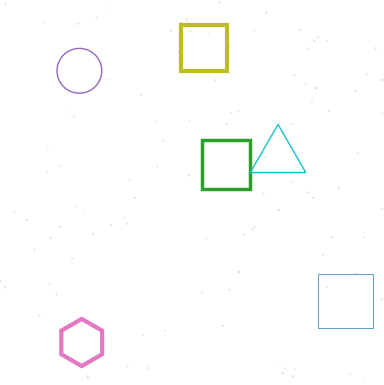[{"shape": "square", "thickness": 0.5, "radius": 0.36, "center": [0.898, 0.218]}, {"shape": "square", "thickness": 2.5, "radius": 0.31, "center": [0.587, 0.573]}, {"shape": "circle", "thickness": 1, "radius": 0.29, "center": [0.206, 0.816]}, {"shape": "hexagon", "thickness": 3, "radius": 0.31, "center": [0.212, 0.11]}, {"shape": "square", "thickness": 3, "radius": 0.3, "center": [0.529, 0.875]}, {"shape": "triangle", "thickness": 1, "radius": 0.42, "center": [0.722, 0.593]}]